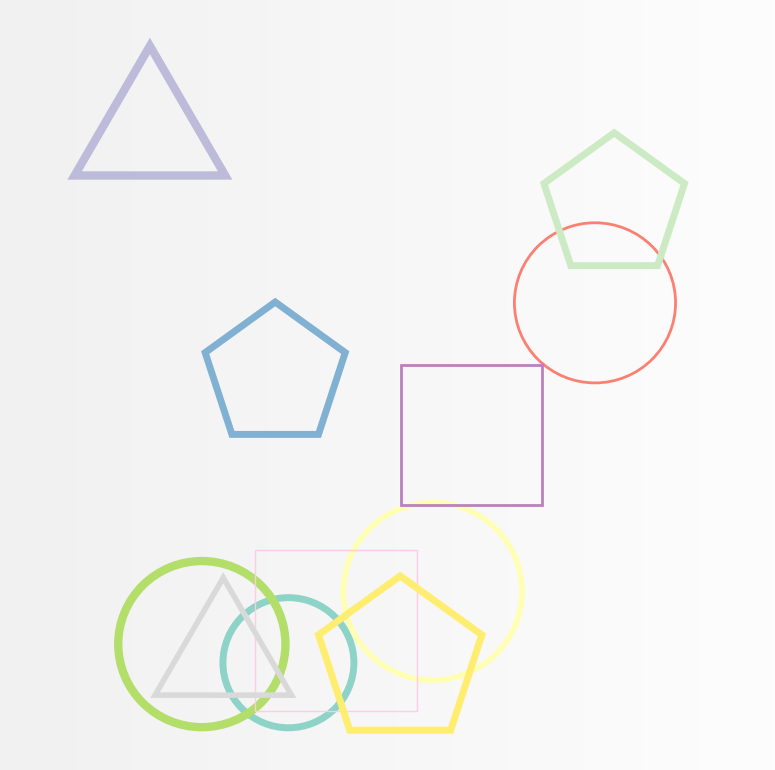[{"shape": "circle", "thickness": 2.5, "radius": 0.42, "center": [0.372, 0.139]}, {"shape": "circle", "thickness": 2, "radius": 0.58, "center": [0.558, 0.232]}, {"shape": "triangle", "thickness": 3, "radius": 0.56, "center": [0.193, 0.828]}, {"shape": "circle", "thickness": 1, "radius": 0.52, "center": [0.768, 0.607]}, {"shape": "pentagon", "thickness": 2.5, "radius": 0.48, "center": [0.355, 0.513]}, {"shape": "circle", "thickness": 3, "radius": 0.54, "center": [0.26, 0.164]}, {"shape": "square", "thickness": 0.5, "radius": 0.52, "center": [0.433, 0.181]}, {"shape": "triangle", "thickness": 2, "radius": 0.51, "center": [0.288, 0.148]}, {"shape": "square", "thickness": 1, "radius": 0.46, "center": [0.608, 0.435]}, {"shape": "pentagon", "thickness": 2.5, "radius": 0.48, "center": [0.793, 0.732]}, {"shape": "pentagon", "thickness": 2.5, "radius": 0.55, "center": [0.516, 0.141]}]